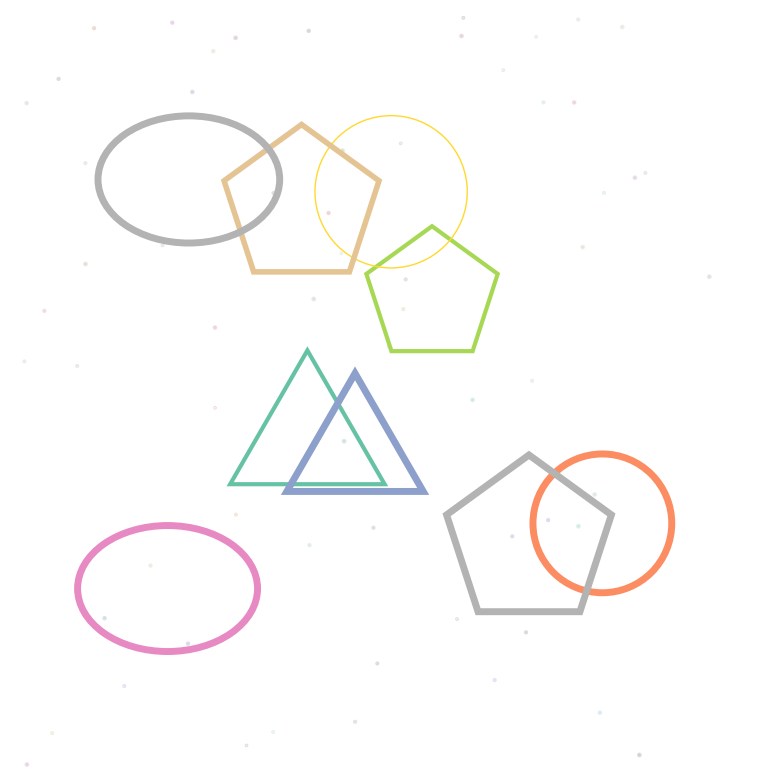[{"shape": "triangle", "thickness": 1.5, "radius": 0.58, "center": [0.399, 0.429]}, {"shape": "circle", "thickness": 2.5, "radius": 0.45, "center": [0.782, 0.32]}, {"shape": "triangle", "thickness": 2.5, "radius": 0.51, "center": [0.461, 0.413]}, {"shape": "oval", "thickness": 2.5, "radius": 0.58, "center": [0.218, 0.236]}, {"shape": "pentagon", "thickness": 1.5, "radius": 0.45, "center": [0.561, 0.617]}, {"shape": "circle", "thickness": 0.5, "radius": 0.49, "center": [0.508, 0.751]}, {"shape": "pentagon", "thickness": 2, "radius": 0.53, "center": [0.392, 0.733]}, {"shape": "pentagon", "thickness": 2.5, "radius": 0.56, "center": [0.687, 0.297]}, {"shape": "oval", "thickness": 2.5, "radius": 0.59, "center": [0.245, 0.767]}]